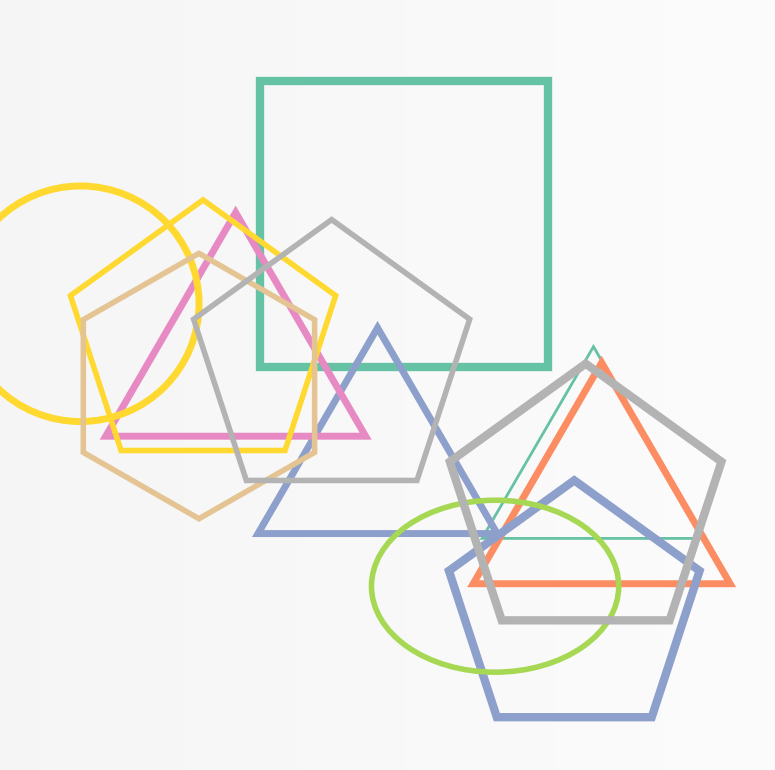[{"shape": "square", "thickness": 3, "radius": 0.93, "center": [0.521, 0.709]}, {"shape": "triangle", "thickness": 1, "radius": 0.83, "center": [0.766, 0.384]}, {"shape": "triangle", "thickness": 2.5, "radius": 0.96, "center": [0.776, 0.338]}, {"shape": "pentagon", "thickness": 3, "radius": 0.85, "center": [0.741, 0.206]}, {"shape": "triangle", "thickness": 2.5, "radius": 0.89, "center": [0.487, 0.396]}, {"shape": "triangle", "thickness": 2.5, "radius": 0.97, "center": [0.304, 0.53]}, {"shape": "oval", "thickness": 2, "radius": 0.8, "center": [0.639, 0.239]}, {"shape": "circle", "thickness": 2.5, "radius": 0.76, "center": [0.104, 0.606]}, {"shape": "pentagon", "thickness": 2, "radius": 0.9, "center": [0.262, 0.56]}, {"shape": "hexagon", "thickness": 2, "radius": 0.86, "center": [0.257, 0.499]}, {"shape": "pentagon", "thickness": 2, "radius": 0.94, "center": [0.428, 0.528]}, {"shape": "pentagon", "thickness": 3, "radius": 0.92, "center": [0.756, 0.343]}]